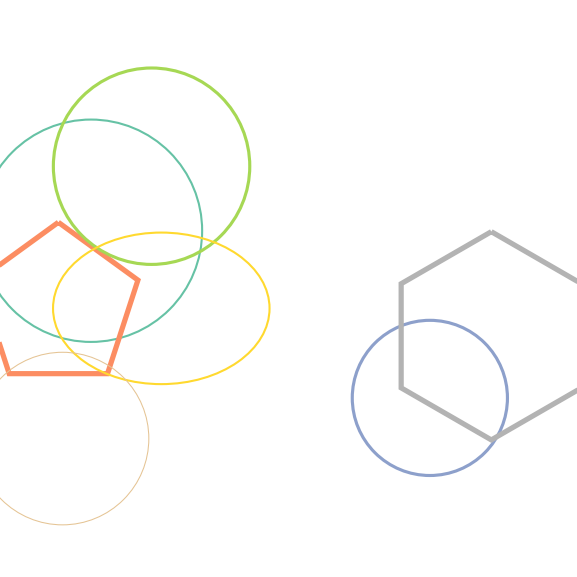[{"shape": "circle", "thickness": 1, "radius": 0.96, "center": [0.158, 0.6]}, {"shape": "pentagon", "thickness": 2.5, "radius": 0.72, "center": [0.101, 0.469]}, {"shape": "circle", "thickness": 1.5, "radius": 0.67, "center": [0.744, 0.31]}, {"shape": "circle", "thickness": 1.5, "radius": 0.85, "center": [0.262, 0.711]}, {"shape": "oval", "thickness": 1, "radius": 0.94, "center": [0.279, 0.465]}, {"shape": "circle", "thickness": 0.5, "radius": 0.75, "center": [0.108, 0.24]}, {"shape": "hexagon", "thickness": 2.5, "radius": 0.9, "center": [0.851, 0.418]}]